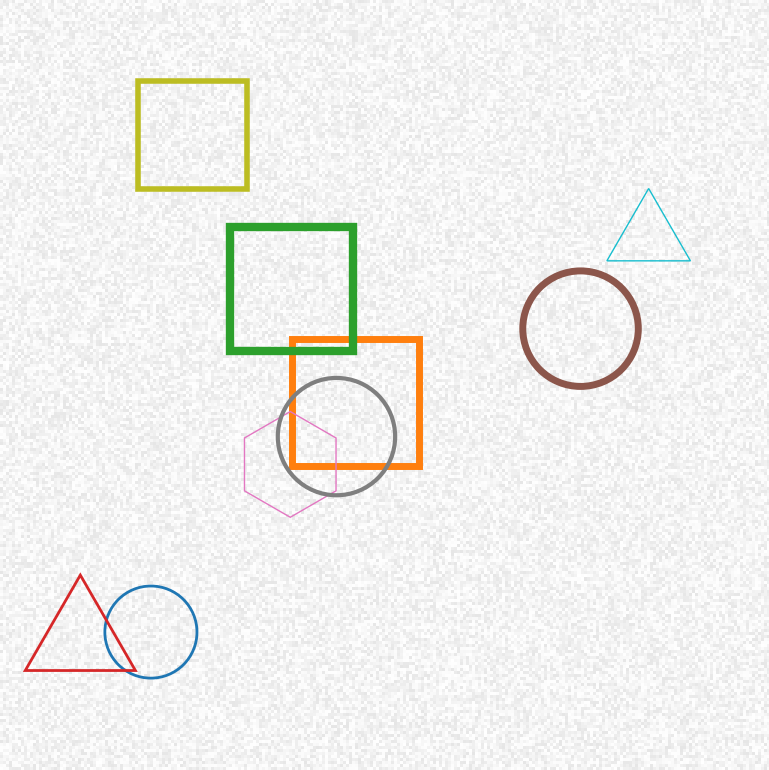[{"shape": "circle", "thickness": 1, "radius": 0.3, "center": [0.196, 0.179]}, {"shape": "square", "thickness": 2.5, "radius": 0.41, "center": [0.461, 0.477]}, {"shape": "square", "thickness": 3, "radius": 0.4, "center": [0.379, 0.625]}, {"shape": "triangle", "thickness": 1, "radius": 0.41, "center": [0.104, 0.171]}, {"shape": "circle", "thickness": 2.5, "radius": 0.38, "center": [0.754, 0.573]}, {"shape": "hexagon", "thickness": 0.5, "radius": 0.34, "center": [0.377, 0.397]}, {"shape": "circle", "thickness": 1.5, "radius": 0.38, "center": [0.437, 0.433]}, {"shape": "square", "thickness": 2, "radius": 0.35, "center": [0.25, 0.825]}, {"shape": "triangle", "thickness": 0.5, "radius": 0.31, "center": [0.842, 0.693]}]